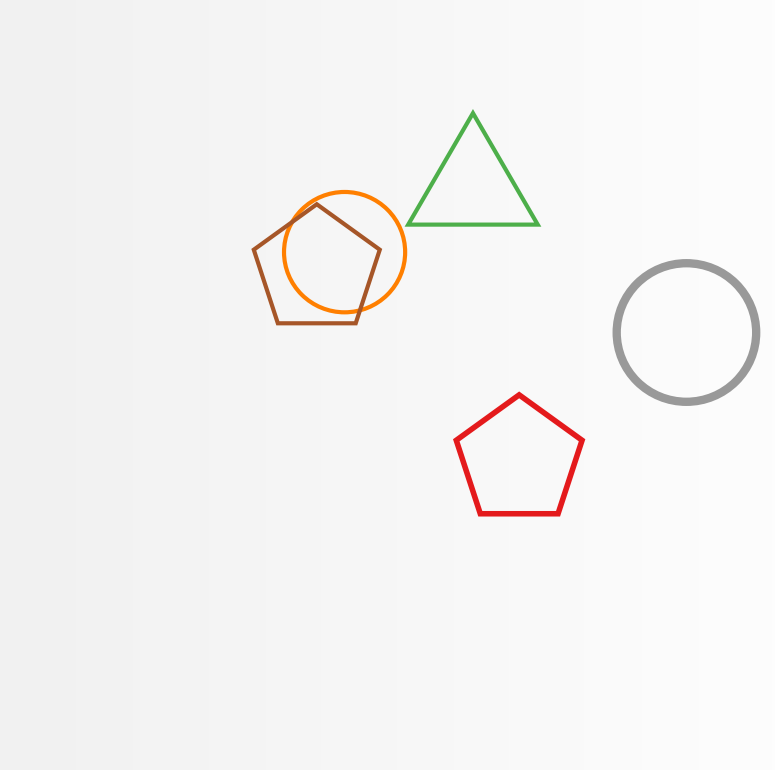[{"shape": "pentagon", "thickness": 2, "radius": 0.43, "center": [0.67, 0.402]}, {"shape": "triangle", "thickness": 1.5, "radius": 0.48, "center": [0.61, 0.757]}, {"shape": "circle", "thickness": 1.5, "radius": 0.39, "center": [0.445, 0.673]}, {"shape": "pentagon", "thickness": 1.5, "radius": 0.43, "center": [0.409, 0.649]}, {"shape": "circle", "thickness": 3, "radius": 0.45, "center": [0.886, 0.568]}]